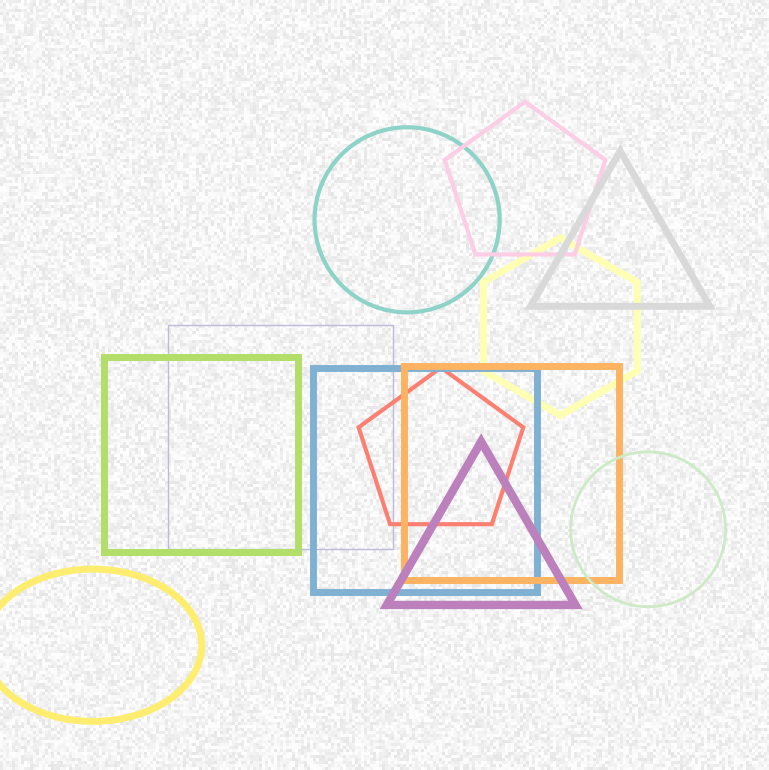[{"shape": "circle", "thickness": 1.5, "radius": 0.6, "center": [0.529, 0.715]}, {"shape": "hexagon", "thickness": 2.5, "radius": 0.58, "center": [0.728, 0.576]}, {"shape": "square", "thickness": 0.5, "radius": 0.73, "center": [0.364, 0.433]}, {"shape": "pentagon", "thickness": 1.5, "radius": 0.56, "center": [0.573, 0.41]}, {"shape": "square", "thickness": 2.5, "radius": 0.73, "center": [0.551, 0.376]}, {"shape": "square", "thickness": 2.5, "radius": 0.7, "center": [0.664, 0.385]}, {"shape": "square", "thickness": 2.5, "radius": 0.63, "center": [0.261, 0.41]}, {"shape": "pentagon", "thickness": 1.5, "radius": 0.55, "center": [0.682, 0.758]}, {"shape": "triangle", "thickness": 2.5, "radius": 0.67, "center": [0.805, 0.669]}, {"shape": "triangle", "thickness": 3, "radius": 0.71, "center": [0.625, 0.285]}, {"shape": "circle", "thickness": 1, "radius": 0.5, "center": [0.842, 0.313]}, {"shape": "oval", "thickness": 2.5, "radius": 0.71, "center": [0.121, 0.162]}]